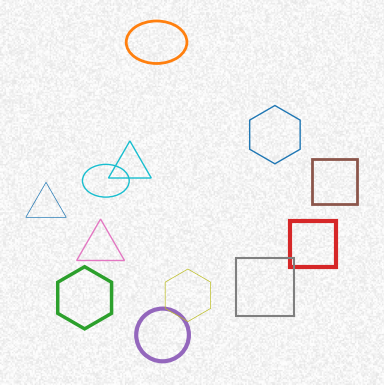[{"shape": "triangle", "thickness": 0.5, "radius": 0.3, "center": [0.12, 0.466]}, {"shape": "hexagon", "thickness": 1, "radius": 0.38, "center": [0.714, 0.65]}, {"shape": "oval", "thickness": 2, "radius": 0.39, "center": [0.407, 0.89]}, {"shape": "hexagon", "thickness": 2.5, "radius": 0.4, "center": [0.22, 0.226]}, {"shape": "square", "thickness": 3, "radius": 0.3, "center": [0.813, 0.367]}, {"shape": "circle", "thickness": 3, "radius": 0.34, "center": [0.422, 0.13]}, {"shape": "square", "thickness": 2, "radius": 0.29, "center": [0.87, 0.53]}, {"shape": "triangle", "thickness": 1, "radius": 0.36, "center": [0.261, 0.359]}, {"shape": "square", "thickness": 1.5, "radius": 0.38, "center": [0.689, 0.255]}, {"shape": "hexagon", "thickness": 0.5, "radius": 0.34, "center": [0.488, 0.233]}, {"shape": "triangle", "thickness": 1, "radius": 0.32, "center": [0.337, 0.57]}, {"shape": "oval", "thickness": 1, "radius": 0.3, "center": [0.275, 0.531]}]